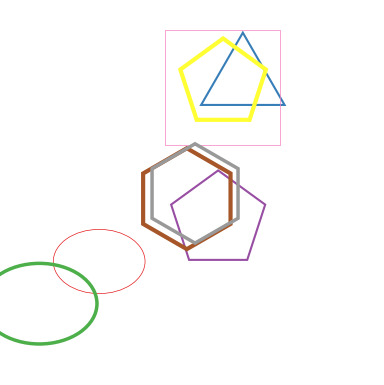[{"shape": "oval", "thickness": 0.5, "radius": 0.6, "center": [0.258, 0.321]}, {"shape": "triangle", "thickness": 1.5, "radius": 0.63, "center": [0.631, 0.79]}, {"shape": "oval", "thickness": 2.5, "radius": 0.75, "center": [0.102, 0.211]}, {"shape": "pentagon", "thickness": 1.5, "radius": 0.64, "center": [0.567, 0.429]}, {"shape": "pentagon", "thickness": 3, "radius": 0.58, "center": [0.58, 0.783]}, {"shape": "hexagon", "thickness": 3, "radius": 0.66, "center": [0.485, 0.484]}, {"shape": "square", "thickness": 0.5, "radius": 0.75, "center": [0.578, 0.774]}, {"shape": "hexagon", "thickness": 2.5, "radius": 0.64, "center": [0.507, 0.498]}]